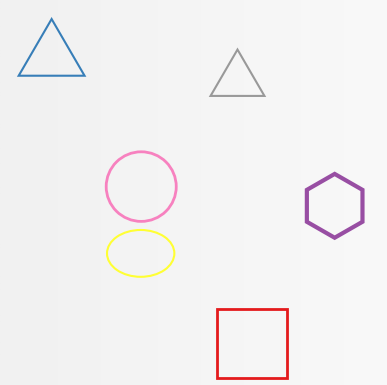[{"shape": "square", "thickness": 2, "radius": 0.45, "center": [0.65, 0.107]}, {"shape": "triangle", "thickness": 1.5, "radius": 0.49, "center": [0.133, 0.852]}, {"shape": "hexagon", "thickness": 3, "radius": 0.41, "center": [0.864, 0.465]}, {"shape": "oval", "thickness": 1.5, "radius": 0.43, "center": [0.363, 0.342]}, {"shape": "circle", "thickness": 2, "radius": 0.45, "center": [0.364, 0.515]}, {"shape": "triangle", "thickness": 1.5, "radius": 0.4, "center": [0.613, 0.791]}]